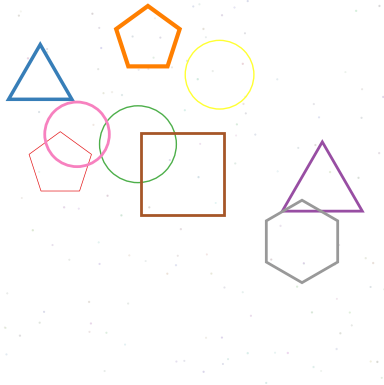[{"shape": "pentagon", "thickness": 0.5, "radius": 0.43, "center": [0.157, 0.573]}, {"shape": "triangle", "thickness": 2.5, "radius": 0.47, "center": [0.104, 0.789]}, {"shape": "circle", "thickness": 1, "radius": 0.5, "center": [0.358, 0.625]}, {"shape": "triangle", "thickness": 2, "radius": 0.6, "center": [0.837, 0.512]}, {"shape": "pentagon", "thickness": 3, "radius": 0.43, "center": [0.384, 0.898]}, {"shape": "circle", "thickness": 1, "radius": 0.45, "center": [0.57, 0.806]}, {"shape": "square", "thickness": 2, "radius": 0.54, "center": [0.473, 0.548]}, {"shape": "circle", "thickness": 2, "radius": 0.42, "center": [0.2, 0.651]}, {"shape": "hexagon", "thickness": 2, "radius": 0.54, "center": [0.784, 0.373]}]